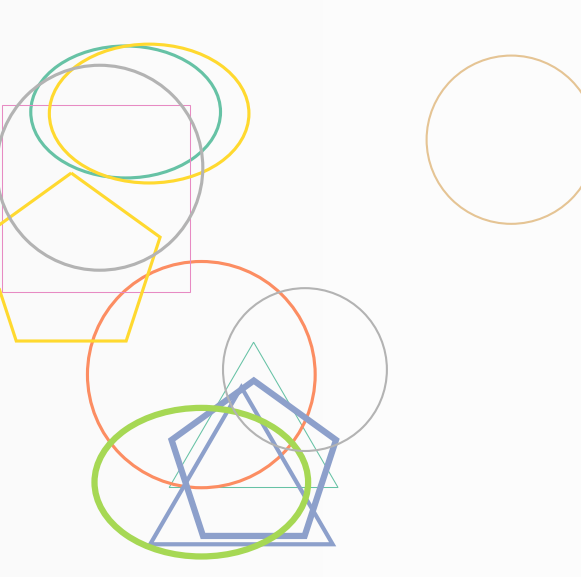[{"shape": "triangle", "thickness": 0.5, "radius": 0.84, "center": [0.436, 0.239]}, {"shape": "oval", "thickness": 1.5, "radius": 0.82, "center": [0.216, 0.805]}, {"shape": "circle", "thickness": 1.5, "radius": 0.98, "center": [0.346, 0.35]}, {"shape": "pentagon", "thickness": 3, "radius": 0.74, "center": [0.437, 0.191]}, {"shape": "triangle", "thickness": 2, "radius": 0.91, "center": [0.415, 0.147]}, {"shape": "square", "thickness": 0.5, "radius": 0.81, "center": [0.166, 0.656]}, {"shape": "oval", "thickness": 3, "radius": 0.92, "center": [0.346, 0.164]}, {"shape": "pentagon", "thickness": 1.5, "radius": 0.8, "center": [0.122, 0.539]}, {"shape": "oval", "thickness": 1.5, "radius": 0.86, "center": [0.257, 0.802]}, {"shape": "circle", "thickness": 1, "radius": 0.73, "center": [0.88, 0.757]}, {"shape": "circle", "thickness": 1.5, "radius": 0.89, "center": [0.171, 0.709]}, {"shape": "circle", "thickness": 1, "radius": 0.7, "center": [0.525, 0.359]}]